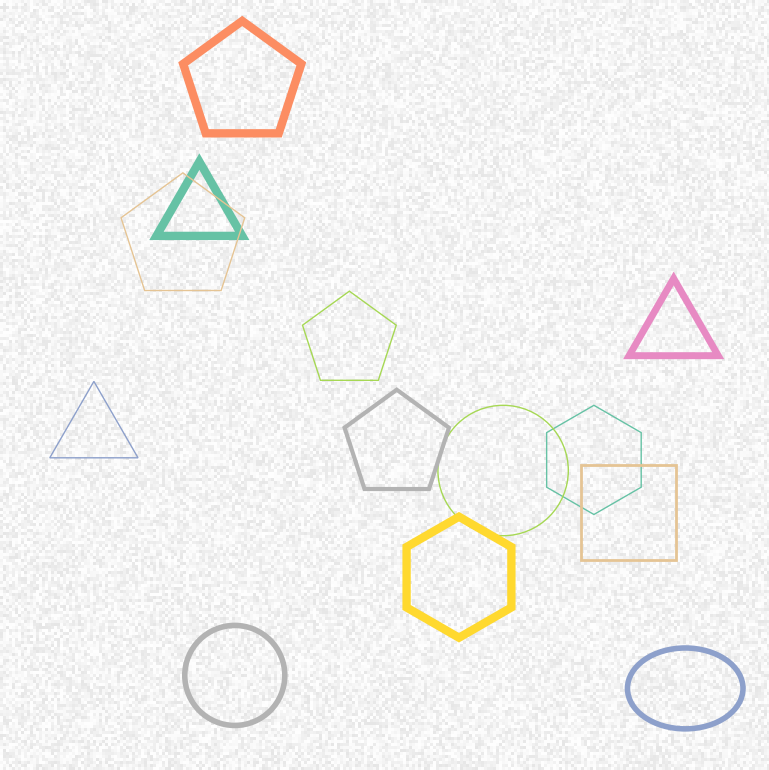[{"shape": "triangle", "thickness": 3, "radius": 0.32, "center": [0.259, 0.726]}, {"shape": "hexagon", "thickness": 0.5, "radius": 0.35, "center": [0.771, 0.403]}, {"shape": "pentagon", "thickness": 3, "radius": 0.4, "center": [0.315, 0.892]}, {"shape": "oval", "thickness": 2, "radius": 0.38, "center": [0.89, 0.106]}, {"shape": "triangle", "thickness": 0.5, "radius": 0.33, "center": [0.122, 0.439]}, {"shape": "triangle", "thickness": 2.5, "radius": 0.33, "center": [0.875, 0.571]}, {"shape": "circle", "thickness": 0.5, "radius": 0.42, "center": [0.653, 0.389]}, {"shape": "pentagon", "thickness": 0.5, "radius": 0.32, "center": [0.454, 0.558]}, {"shape": "hexagon", "thickness": 3, "radius": 0.39, "center": [0.596, 0.25]}, {"shape": "pentagon", "thickness": 0.5, "radius": 0.42, "center": [0.238, 0.691]}, {"shape": "square", "thickness": 1, "radius": 0.31, "center": [0.816, 0.334]}, {"shape": "pentagon", "thickness": 1.5, "radius": 0.36, "center": [0.515, 0.423]}, {"shape": "circle", "thickness": 2, "radius": 0.32, "center": [0.305, 0.123]}]